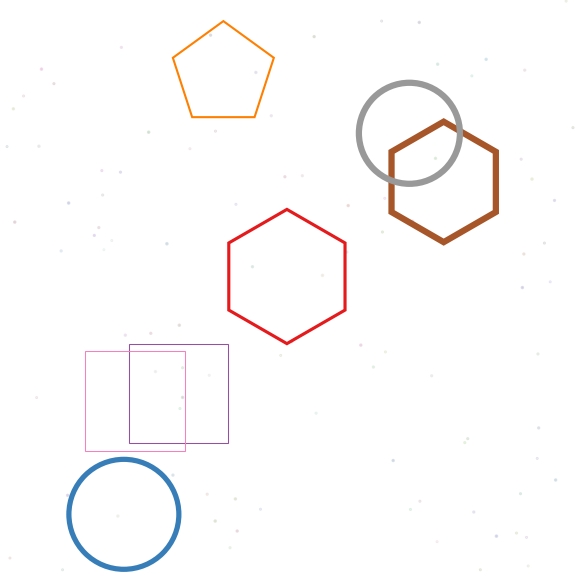[{"shape": "hexagon", "thickness": 1.5, "radius": 0.58, "center": [0.497, 0.52]}, {"shape": "circle", "thickness": 2.5, "radius": 0.48, "center": [0.215, 0.109]}, {"shape": "square", "thickness": 0.5, "radius": 0.43, "center": [0.309, 0.318]}, {"shape": "pentagon", "thickness": 1, "radius": 0.46, "center": [0.387, 0.871]}, {"shape": "hexagon", "thickness": 3, "radius": 0.52, "center": [0.768, 0.684]}, {"shape": "square", "thickness": 0.5, "radius": 0.43, "center": [0.234, 0.304]}, {"shape": "circle", "thickness": 3, "radius": 0.44, "center": [0.709, 0.768]}]